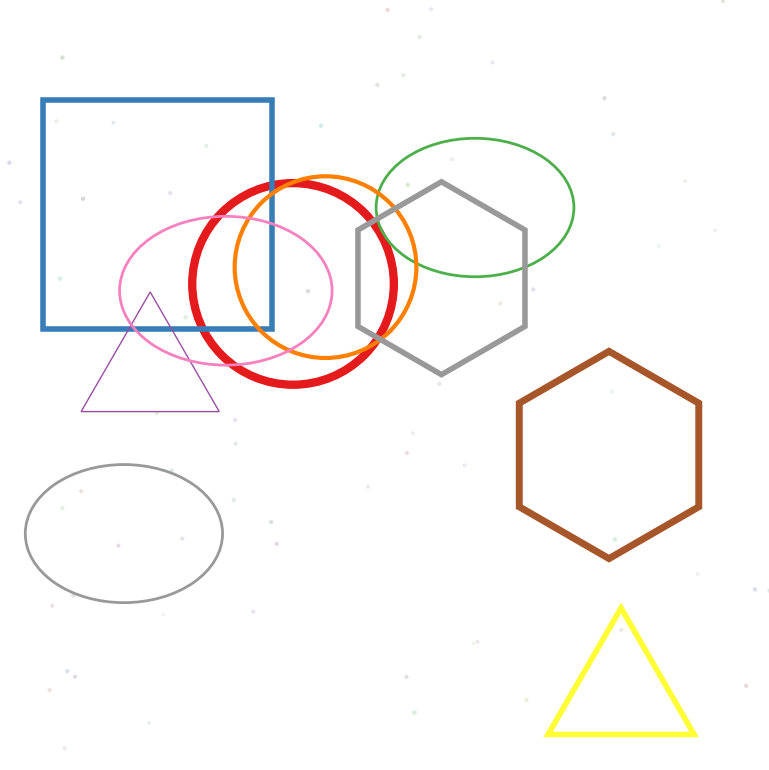[{"shape": "circle", "thickness": 3, "radius": 0.65, "center": [0.381, 0.631]}, {"shape": "square", "thickness": 2, "radius": 0.74, "center": [0.205, 0.721]}, {"shape": "oval", "thickness": 1, "radius": 0.64, "center": [0.617, 0.73]}, {"shape": "triangle", "thickness": 0.5, "radius": 0.52, "center": [0.195, 0.517]}, {"shape": "circle", "thickness": 1.5, "radius": 0.59, "center": [0.423, 0.653]}, {"shape": "triangle", "thickness": 2, "radius": 0.55, "center": [0.807, 0.101]}, {"shape": "hexagon", "thickness": 2.5, "radius": 0.67, "center": [0.791, 0.409]}, {"shape": "oval", "thickness": 1, "radius": 0.69, "center": [0.293, 0.622]}, {"shape": "hexagon", "thickness": 2, "radius": 0.63, "center": [0.573, 0.639]}, {"shape": "oval", "thickness": 1, "radius": 0.64, "center": [0.161, 0.307]}]